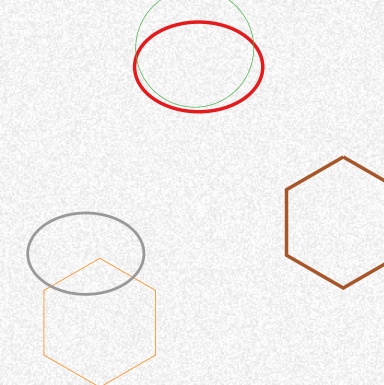[{"shape": "oval", "thickness": 2.5, "radius": 0.83, "center": [0.516, 0.826]}, {"shape": "circle", "thickness": 0.5, "radius": 0.77, "center": [0.506, 0.875]}, {"shape": "hexagon", "thickness": 0.5, "radius": 0.84, "center": [0.259, 0.162]}, {"shape": "hexagon", "thickness": 2.5, "radius": 0.85, "center": [0.892, 0.422]}, {"shape": "oval", "thickness": 2, "radius": 0.75, "center": [0.223, 0.341]}]